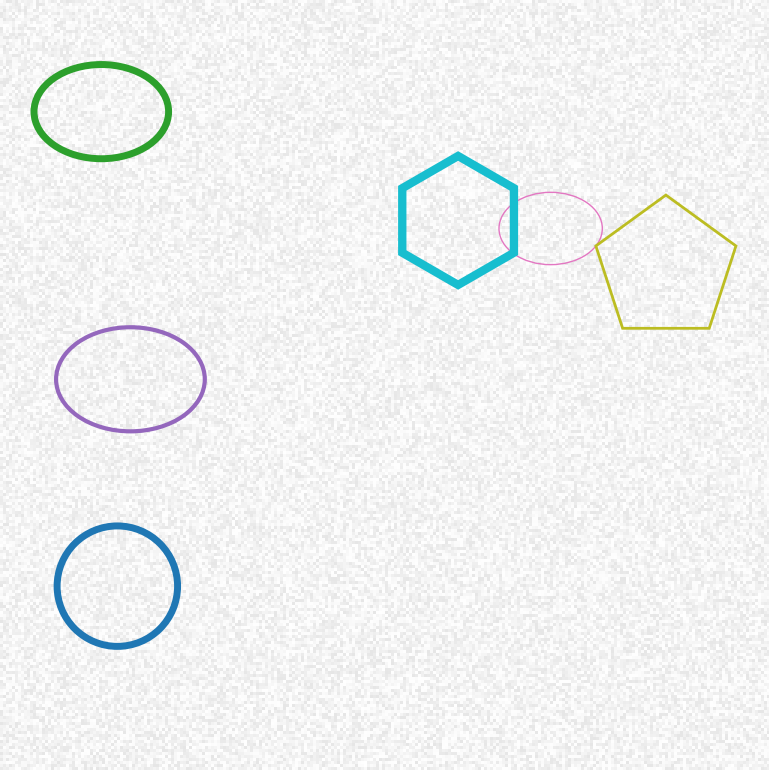[{"shape": "circle", "thickness": 2.5, "radius": 0.39, "center": [0.152, 0.239]}, {"shape": "oval", "thickness": 2.5, "radius": 0.44, "center": [0.132, 0.855]}, {"shape": "oval", "thickness": 1.5, "radius": 0.48, "center": [0.169, 0.507]}, {"shape": "oval", "thickness": 0.5, "radius": 0.34, "center": [0.715, 0.703]}, {"shape": "pentagon", "thickness": 1, "radius": 0.48, "center": [0.865, 0.651]}, {"shape": "hexagon", "thickness": 3, "radius": 0.42, "center": [0.595, 0.714]}]